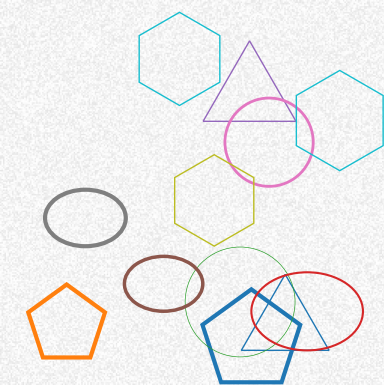[{"shape": "triangle", "thickness": 1, "radius": 0.66, "center": [0.741, 0.156]}, {"shape": "pentagon", "thickness": 3, "radius": 0.67, "center": [0.653, 0.115]}, {"shape": "pentagon", "thickness": 3, "radius": 0.52, "center": [0.173, 0.156]}, {"shape": "circle", "thickness": 0.5, "radius": 0.71, "center": [0.624, 0.216]}, {"shape": "oval", "thickness": 1.5, "radius": 0.72, "center": [0.798, 0.191]}, {"shape": "triangle", "thickness": 1, "radius": 0.7, "center": [0.648, 0.755]}, {"shape": "oval", "thickness": 2.5, "radius": 0.51, "center": [0.425, 0.263]}, {"shape": "circle", "thickness": 2, "radius": 0.57, "center": [0.699, 0.631]}, {"shape": "oval", "thickness": 3, "radius": 0.52, "center": [0.222, 0.434]}, {"shape": "hexagon", "thickness": 1, "radius": 0.59, "center": [0.556, 0.479]}, {"shape": "hexagon", "thickness": 1, "radius": 0.65, "center": [0.882, 0.687]}, {"shape": "hexagon", "thickness": 1, "radius": 0.6, "center": [0.466, 0.847]}]